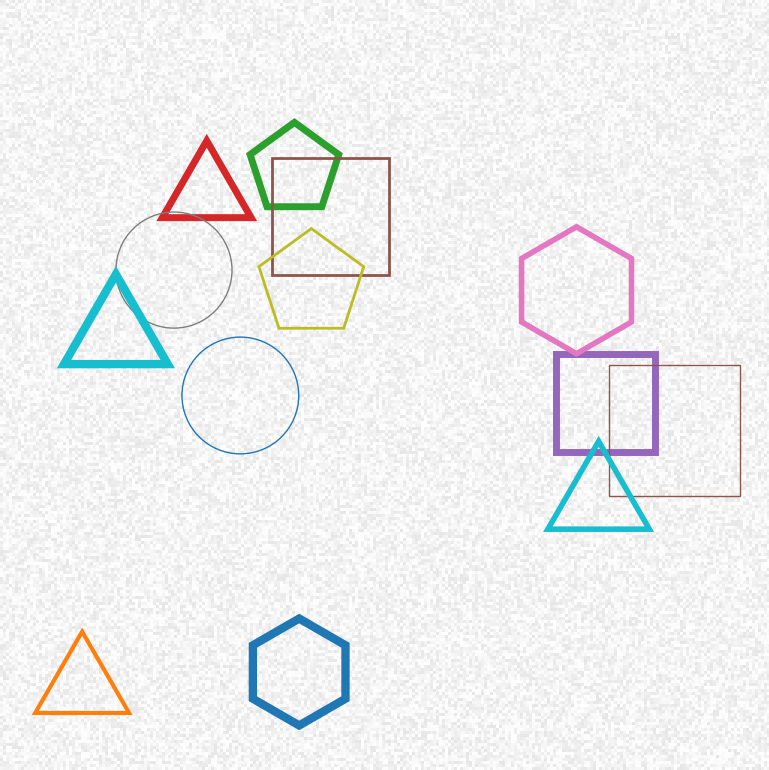[{"shape": "hexagon", "thickness": 3, "radius": 0.35, "center": [0.389, 0.127]}, {"shape": "circle", "thickness": 0.5, "radius": 0.38, "center": [0.312, 0.486]}, {"shape": "triangle", "thickness": 1.5, "radius": 0.35, "center": [0.107, 0.109]}, {"shape": "pentagon", "thickness": 2.5, "radius": 0.3, "center": [0.382, 0.781]}, {"shape": "triangle", "thickness": 2.5, "radius": 0.33, "center": [0.268, 0.751]}, {"shape": "square", "thickness": 2.5, "radius": 0.32, "center": [0.786, 0.477]}, {"shape": "square", "thickness": 1, "radius": 0.38, "center": [0.429, 0.719]}, {"shape": "square", "thickness": 0.5, "radius": 0.43, "center": [0.876, 0.441]}, {"shape": "hexagon", "thickness": 2, "radius": 0.41, "center": [0.749, 0.623]}, {"shape": "circle", "thickness": 0.5, "radius": 0.38, "center": [0.226, 0.649]}, {"shape": "pentagon", "thickness": 1, "radius": 0.36, "center": [0.404, 0.632]}, {"shape": "triangle", "thickness": 3, "radius": 0.39, "center": [0.15, 0.566]}, {"shape": "triangle", "thickness": 2, "radius": 0.38, "center": [0.777, 0.351]}]